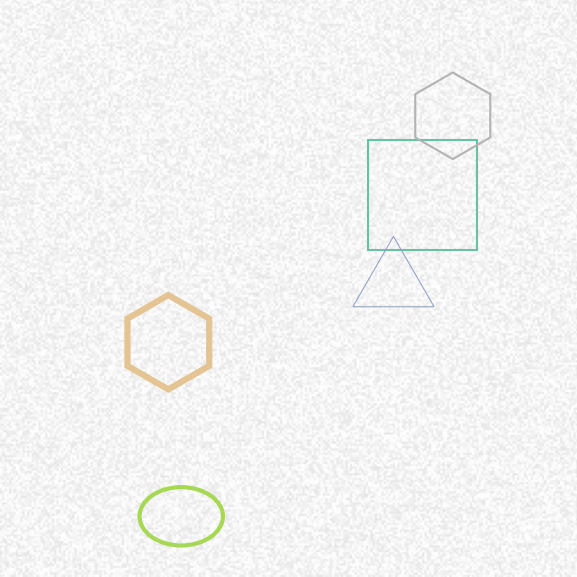[{"shape": "square", "thickness": 1, "radius": 0.47, "center": [0.732, 0.661]}, {"shape": "triangle", "thickness": 0.5, "radius": 0.41, "center": [0.681, 0.509]}, {"shape": "oval", "thickness": 2, "radius": 0.36, "center": [0.314, 0.105]}, {"shape": "hexagon", "thickness": 3, "radius": 0.41, "center": [0.291, 0.406]}, {"shape": "hexagon", "thickness": 1, "radius": 0.38, "center": [0.784, 0.799]}]